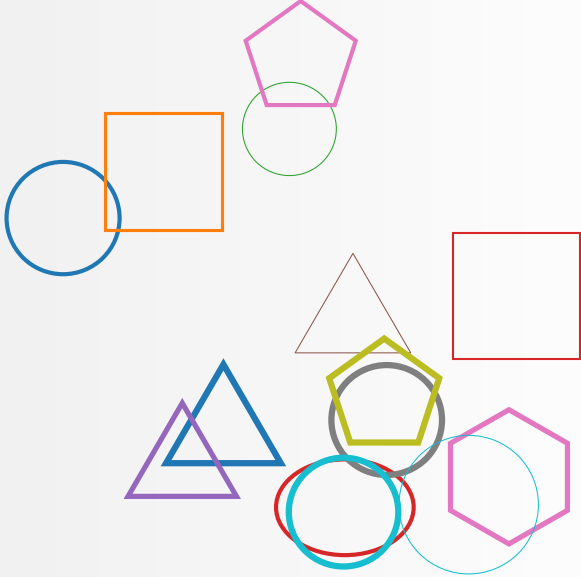[{"shape": "triangle", "thickness": 3, "radius": 0.57, "center": [0.384, 0.254]}, {"shape": "circle", "thickness": 2, "radius": 0.49, "center": [0.109, 0.622]}, {"shape": "square", "thickness": 1.5, "radius": 0.5, "center": [0.281, 0.702]}, {"shape": "circle", "thickness": 0.5, "radius": 0.4, "center": [0.498, 0.776]}, {"shape": "square", "thickness": 1, "radius": 0.54, "center": [0.889, 0.486]}, {"shape": "oval", "thickness": 2, "radius": 0.59, "center": [0.593, 0.121]}, {"shape": "triangle", "thickness": 2.5, "radius": 0.54, "center": [0.314, 0.193]}, {"shape": "triangle", "thickness": 0.5, "radius": 0.57, "center": [0.607, 0.446]}, {"shape": "hexagon", "thickness": 2.5, "radius": 0.58, "center": [0.876, 0.173]}, {"shape": "pentagon", "thickness": 2, "radius": 0.5, "center": [0.517, 0.898]}, {"shape": "circle", "thickness": 3, "radius": 0.48, "center": [0.665, 0.272]}, {"shape": "pentagon", "thickness": 3, "radius": 0.5, "center": [0.661, 0.313]}, {"shape": "circle", "thickness": 3, "radius": 0.47, "center": [0.591, 0.112]}, {"shape": "circle", "thickness": 0.5, "radius": 0.6, "center": [0.806, 0.125]}]